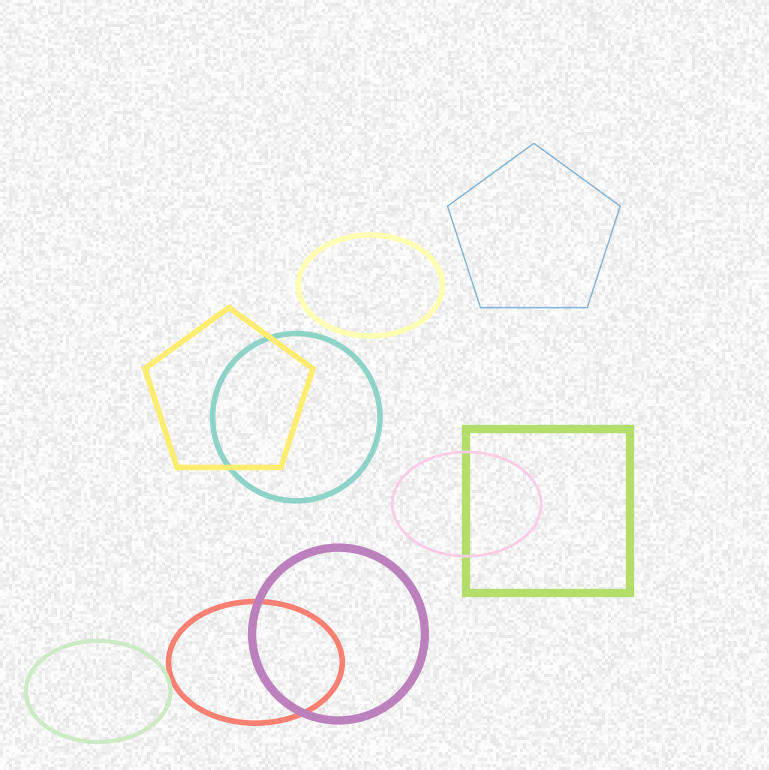[{"shape": "circle", "thickness": 2, "radius": 0.54, "center": [0.385, 0.458]}, {"shape": "oval", "thickness": 2, "radius": 0.47, "center": [0.481, 0.629]}, {"shape": "oval", "thickness": 2, "radius": 0.56, "center": [0.332, 0.14]}, {"shape": "pentagon", "thickness": 0.5, "radius": 0.59, "center": [0.693, 0.696]}, {"shape": "square", "thickness": 3, "radius": 0.54, "center": [0.712, 0.336]}, {"shape": "oval", "thickness": 1, "radius": 0.48, "center": [0.606, 0.345]}, {"shape": "circle", "thickness": 3, "radius": 0.56, "center": [0.44, 0.177]}, {"shape": "oval", "thickness": 1.5, "radius": 0.47, "center": [0.127, 0.102]}, {"shape": "pentagon", "thickness": 2, "radius": 0.57, "center": [0.297, 0.486]}]